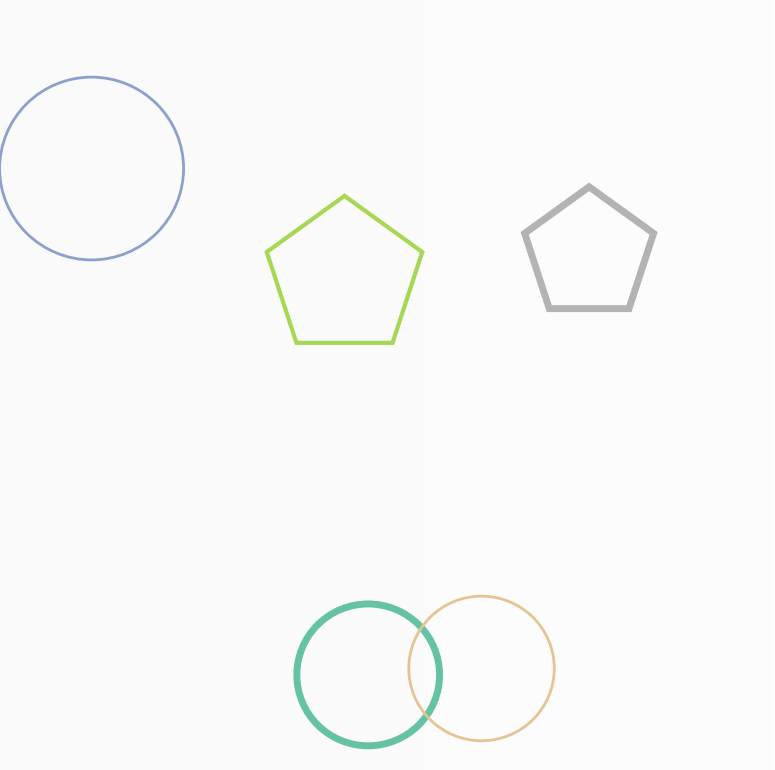[{"shape": "circle", "thickness": 2.5, "radius": 0.46, "center": [0.475, 0.124]}, {"shape": "circle", "thickness": 1, "radius": 0.59, "center": [0.118, 0.781]}, {"shape": "pentagon", "thickness": 1.5, "radius": 0.53, "center": [0.445, 0.64]}, {"shape": "circle", "thickness": 1, "radius": 0.47, "center": [0.621, 0.132]}, {"shape": "pentagon", "thickness": 2.5, "radius": 0.44, "center": [0.76, 0.67]}]